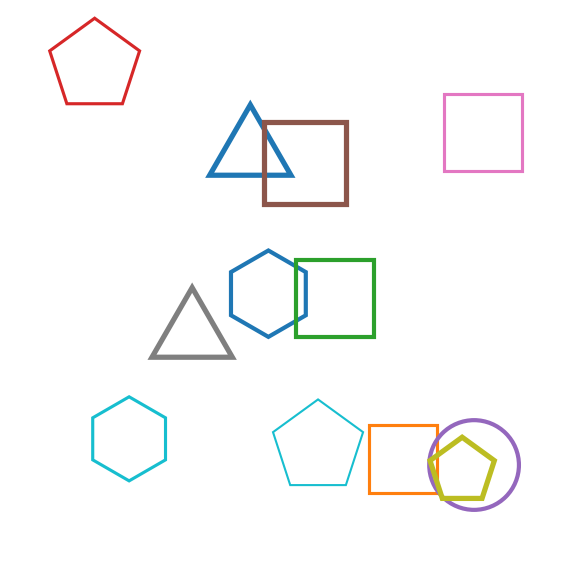[{"shape": "triangle", "thickness": 2.5, "radius": 0.41, "center": [0.433, 0.736]}, {"shape": "hexagon", "thickness": 2, "radius": 0.37, "center": [0.465, 0.491]}, {"shape": "square", "thickness": 1.5, "radius": 0.29, "center": [0.698, 0.205]}, {"shape": "square", "thickness": 2, "radius": 0.33, "center": [0.58, 0.482]}, {"shape": "pentagon", "thickness": 1.5, "radius": 0.41, "center": [0.164, 0.886]}, {"shape": "circle", "thickness": 2, "radius": 0.39, "center": [0.821, 0.194]}, {"shape": "square", "thickness": 2.5, "radius": 0.35, "center": [0.528, 0.717]}, {"shape": "square", "thickness": 1.5, "radius": 0.33, "center": [0.836, 0.769]}, {"shape": "triangle", "thickness": 2.5, "radius": 0.4, "center": [0.333, 0.421]}, {"shape": "pentagon", "thickness": 2.5, "radius": 0.29, "center": [0.8, 0.183]}, {"shape": "hexagon", "thickness": 1.5, "radius": 0.36, "center": [0.224, 0.239]}, {"shape": "pentagon", "thickness": 1, "radius": 0.41, "center": [0.551, 0.225]}]